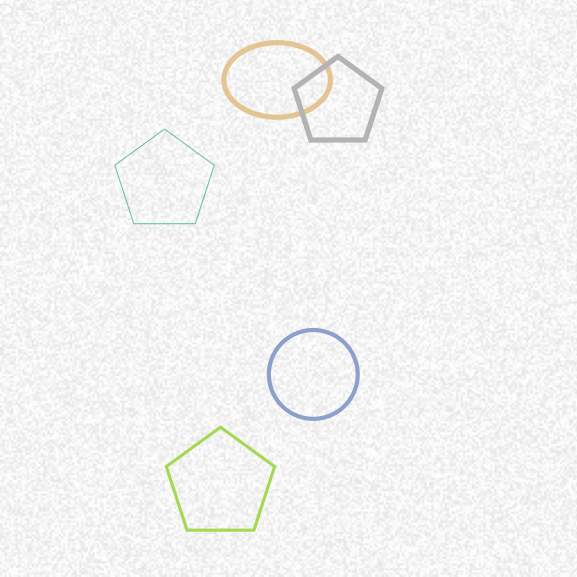[{"shape": "pentagon", "thickness": 0.5, "radius": 0.45, "center": [0.285, 0.685]}, {"shape": "circle", "thickness": 2, "radius": 0.38, "center": [0.542, 0.351]}, {"shape": "pentagon", "thickness": 1.5, "radius": 0.49, "center": [0.382, 0.161]}, {"shape": "oval", "thickness": 2.5, "radius": 0.46, "center": [0.48, 0.861]}, {"shape": "pentagon", "thickness": 2.5, "radius": 0.4, "center": [0.585, 0.821]}]